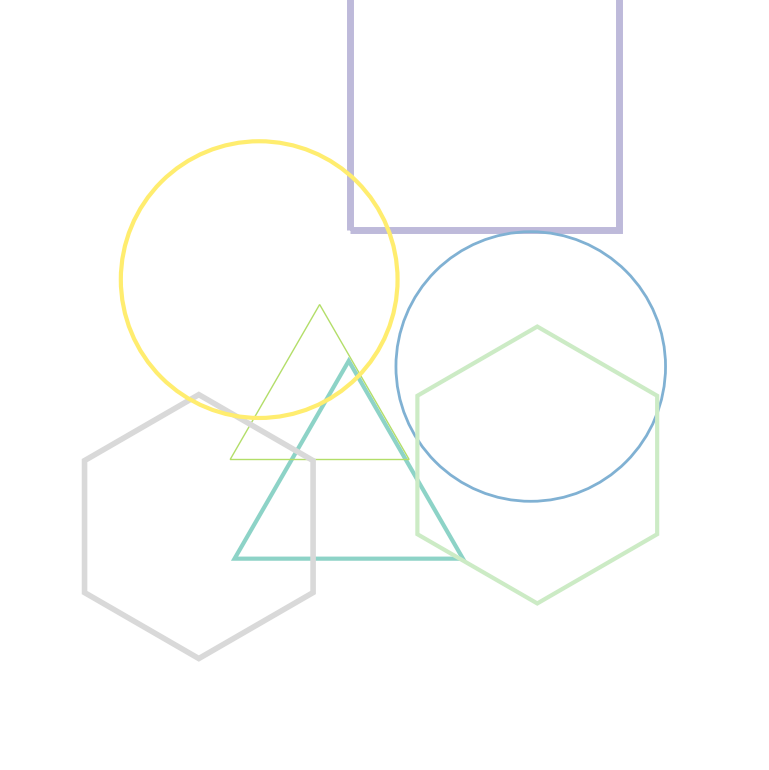[{"shape": "triangle", "thickness": 1.5, "radius": 0.86, "center": [0.453, 0.36]}, {"shape": "square", "thickness": 2.5, "radius": 0.87, "center": [0.63, 0.876]}, {"shape": "circle", "thickness": 1, "radius": 0.88, "center": [0.689, 0.524]}, {"shape": "triangle", "thickness": 0.5, "radius": 0.67, "center": [0.415, 0.47]}, {"shape": "hexagon", "thickness": 2, "radius": 0.86, "center": [0.258, 0.316]}, {"shape": "hexagon", "thickness": 1.5, "radius": 0.9, "center": [0.698, 0.396]}, {"shape": "circle", "thickness": 1.5, "radius": 0.9, "center": [0.337, 0.637]}]